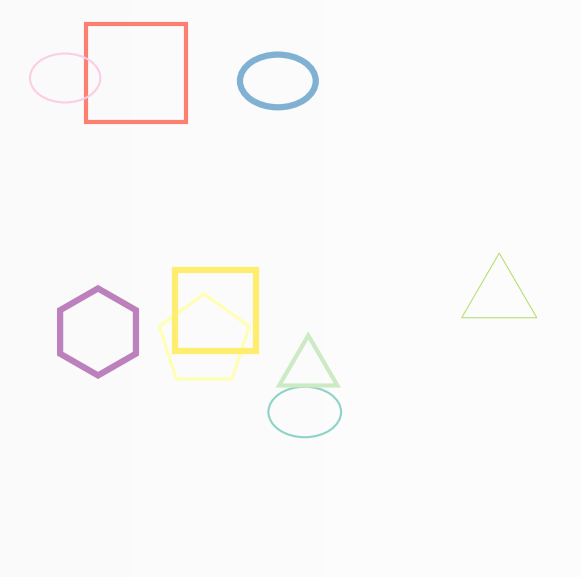[{"shape": "oval", "thickness": 1, "radius": 0.31, "center": [0.524, 0.286]}, {"shape": "pentagon", "thickness": 1.5, "radius": 0.41, "center": [0.351, 0.409]}, {"shape": "square", "thickness": 2, "radius": 0.43, "center": [0.234, 0.873]}, {"shape": "oval", "thickness": 3, "radius": 0.33, "center": [0.478, 0.859]}, {"shape": "triangle", "thickness": 0.5, "radius": 0.37, "center": [0.859, 0.486]}, {"shape": "oval", "thickness": 1, "radius": 0.3, "center": [0.112, 0.864]}, {"shape": "hexagon", "thickness": 3, "radius": 0.38, "center": [0.169, 0.424]}, {"shape": "triangle", "thickness": 2, "radius": 0.29, "center": [0.53, 0.361]}, {"shape": "square", "thickness": 3, "radius": 0.35, "center": [0.37, 0.461]}]